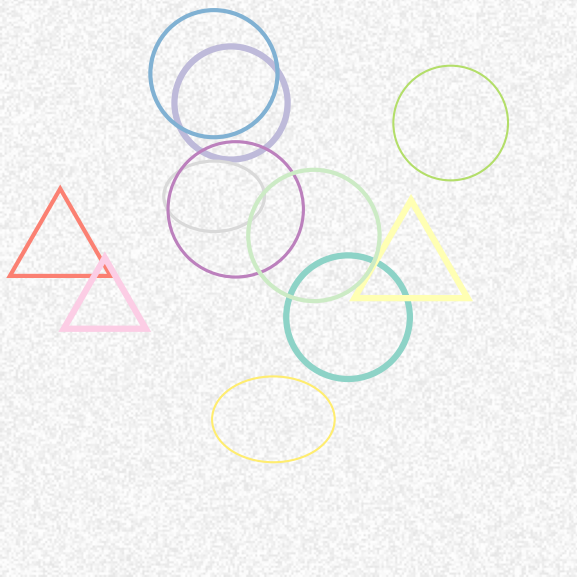[{"shape": "circle", "thickness": 3, "radius": 0.54, "center": [0.603, 0.45]}, {"shape": "triangle", "thickness": 3, "radius": 0.57, "center": [0.712, 0.539]}, {"shape": "circle", "thickness": 3, "radius": 0.49, "center": [0.4, 0.821]}, {"shape": "triangle", "thickness": 2, "radius": 0.5, "center": [0.104, 0.572]}, {"shape": "circle", "thickness": 2, "radius": 0.55, "center": [0.37, 0.872]}, {"shape": "circle", "thickness": 1, "radius": 0.5, "center": [0.78, 0.786]}, {"shape": "triangle", "thickness": 3, "radius": 0.41, "center": [0.181, 0.471]}, {"shape": "oval", "thickness": 1.5, "radius": 0.44, "center": [0.371, 0.659]}, {"shape": "circle", "thickness": 1.5, "radius": 0.59, "center": [0.408, 0.637]}, {"shape": "circle", "thickness": 2, "radius": 0.57, "center": [0.544, 0.591]}, {"shape": "oval", "thickness": 1, "radius": 0.53, "center": [0.473, 0.273]}]